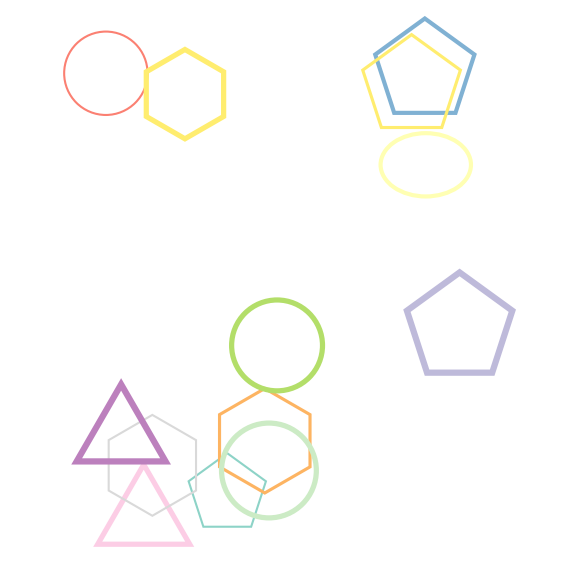[{"shape": "pentagon", "thickness": 1, "radius": 0.35, "center": [0.394, 0.144]}, {"shape": "oval", "thickness": 2, "radius": 0.39, "center": [0.737, 0.714]}, {"shape": "pentagon", "thickness": 3, "radius": 0.48, "center": [0.796, 0.431]}, {"shape": "circle", "thickness": 1, "radius": 0.36, "center": [0.183, 0.872]}, {"shape": "pentagon", "thickness": 2, "radius": 0.45, "center": [0.736, 0.877]}, {"shape": "hexagon", "thickness": 1.5, "radius": 0.45, "center": [0.458, 0.236]}, {"shape": "circle", "thickness": 2.5, "radius": 0.39, "center": [0.48, 0.401]}, {"shape": "triangle", "thickness": 2.5, "radius": 0.46, "center": [0.249, 0.103]}, {"shape": "hexagon", "thickness": 1, "radius": 0.44, "center": [0.264, 0.193]}, {"shape": "triangle", "thickness": 3, "radius": 0.44, "center": [0.21, 0.245]}, {"shape": "circle", "thickness": 2.5, "radius": 0.41, "center": [0.466, 0.184]}, {"shape": "hexagon", "thickness": 2.5, "radius": 0.39, "center": [0.32, 0.836]}, {"shape": "pentagon", "thickness": 1.5, "radius": 0.44, "center": [0.713, 0.85]}]